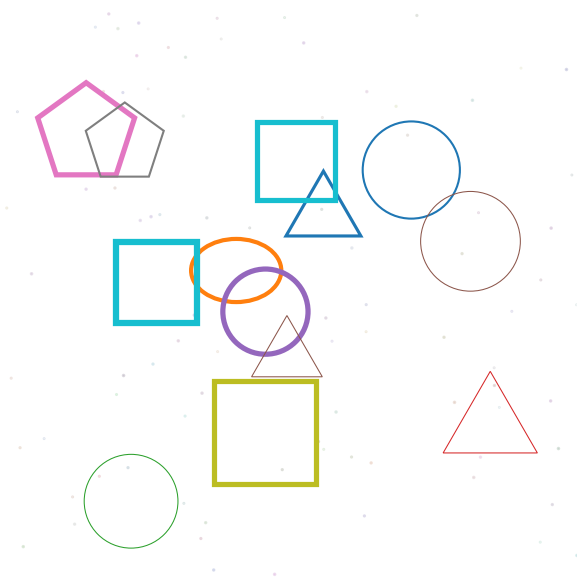[{"shape": "circle", "thickness": 1, "radius": 0.42, "center": [0.712, 0.705]}, {"shape": "triangle", "thickness": 1.5, "radius": 0.37, "center": [0.56, 0.628]}, {"shape": "oval", "thickness": 2, "radius": 0.39, "center": [0.409, 0.531]}, {"shape": "circle", "thickness": 0.5, "radius": 0.41, "center": [0.227, 0.131]}, {"shape": "triangle", "thickness": 0.5, "radius": 0.47, "center": [0.849, 0.262]}, {"shape": "circle", "thickness": 2.5, "radius": 0.37, "center": [0.46, 0.46]}, {"shape": "circle", "thickness": 0.5, "radius": 0.43, "center": [0.815, 0.581]}, {"shape": "triangle", "thickness": 0.5, "radius": 0.35, "center": [0.497, 0.382]}, {"shape": "pentagon", "thickness": 2.5, "radius": 0.44, "center": [0.149, 0.768]}, {"shape": "pentagon", "thickness": 1, "radius": 0.35, "center": [0.216, 0.751]}, {"shape": "square", "thickness": 2.5, "radius": 0.44, "center": [0.459, 0.25]}, {"shape": "square", "thickness": 3, "radius": 0.35, "center": [0.271, 0.51]}, {"shape": "square", "thickness": 2.5, "radius": 0.34, "center": [0.513, 0.72]}]